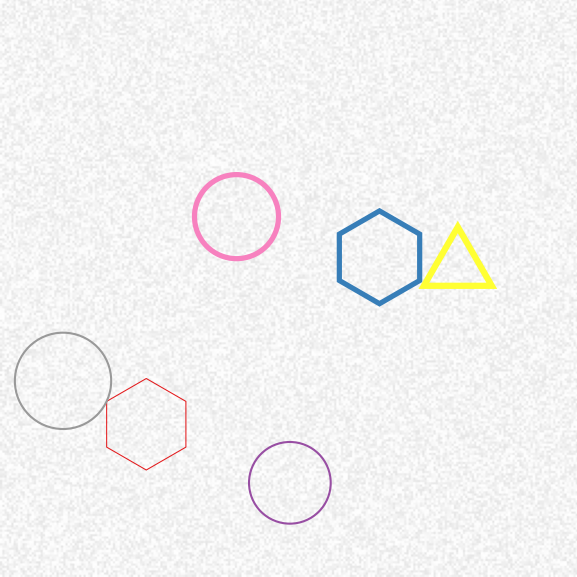[{"shape": "hexagon", "thickness": 0.5, "radius": 0.4, "center": [0.253, 0.264]}, {"shape": "hexagon", "thickness": 2.5, "radius": 0.4, "center": [0.657, 0.554]}, {"shape": "circle", "thickness": 1, "radius": 0.35, "center": [0.502, 0.163]}, {"shape": "triangle", "thickness": 3, "radius": 0.34, "center": [0.793, 0.538]}, {"shape": "circle", "thickness": 2.5, "radius": 0.36, "center": [0.41, 0.624]}, {"shape": "circle", "thickness": 1, "radius": 0.42, "center": [0.109, 0.34]}]